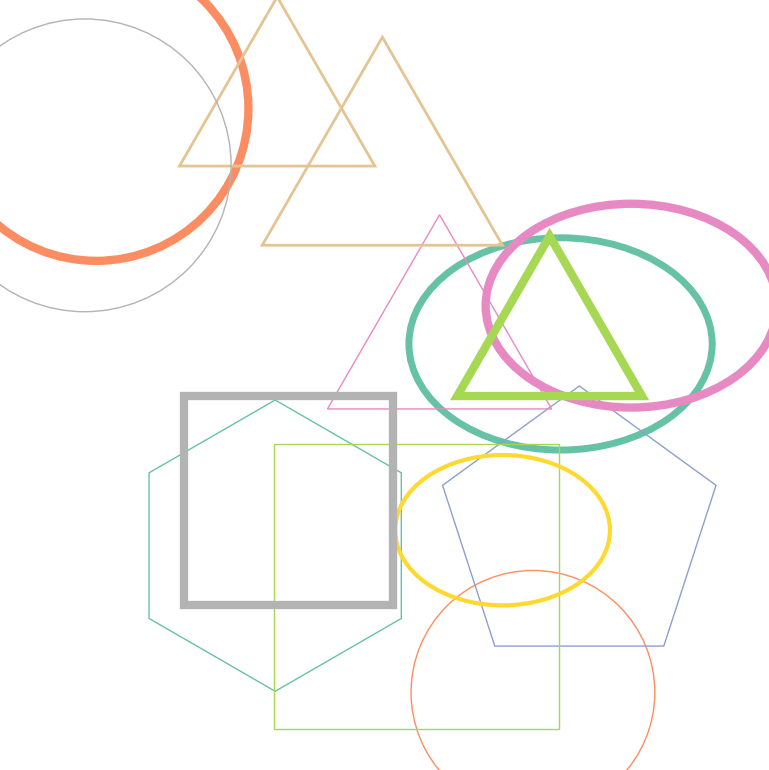[{"shape": "hexagon", "thickness": 0.5, "radius": 0.95, "center": [0.357, 0.291]}, {"shape": "oval", "thickness": 2.5, "radius": 0.98, "center": [0.728, 0.553]}, {"shape": "circle", "thickness": 0.5, "radius": 0.79, "center": [0.692, 0.101]}, {"shape": "circle", "thickness": 3, "radius": 0.99, "center": [0.125, 0.859]}, {"shape": "pentagon", "thickness": 0.5, "radius": 0.93, "center": [0.752, 0.312]}, {"shape": "triangle", "thickness": 0.5, "radius": 0.84, "center": [0.571, 0.553]}, {"shape": "oval", "thickness": 3, "radius": 0.95, "center": [0.82, 0.603]}, {"shape": "square", "thickness": 0.5, "radius": 0.93, "center": [0.541, 0.239]}, {"shape": "triangle", "thickness": 3, "radius": 0.69, "center": [0.714, 0.555]}, {"shape": "oval", "thickness": 1.5, "radius": 0.7, "center": [0.653, 0.311]}, {"shape": "triangle", "thickness": 1, "radius": 0.73, "center": [0.36, 0.858]}, {"shape": "triangle", "thickness": 1, "radius": 0.9, "center": [0.497, 0.772]}, {"shape": "circle", "thickness": 0.5, "radius": 0.95, "center": [0.11, 0.785]}, {"shape": "square", "thickness": 3, "radius": 0.68, "center": [0.375, 0.35]}]